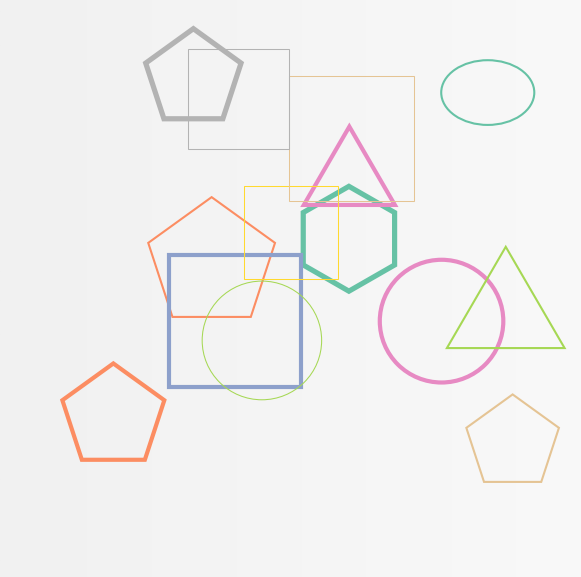[{"shape": "oval", "thickness": 1, "radius": 0.4, "center": [0.839, 0.839]}, {"shape": "hexagon", "thickness": 2.5, "radius": 0.45, "center": [0.6, 0.586]}, {"shape": "pentagon", "thickness": 1, "radius": 0.57, "center": [0.364, 0.543]}, {"shape": "pentagon", "thickness": 2, "radius": 0.46, "center": [0.195, 0.278]}, {"shape": "square", "thickness": 2, "radius": 0.57, "center": [0.405, 0.444]}, {"shape": "triangle", "thickness": 2, "radius": 0.45, "center": [0.601, 0.689]}, {"shape": "circle", "thickness": 2, "radius": 0.53, "center": [0.76, 0.443]}, {"shape": "circle", "thickness": 0.5, "radius": 0.51, "center": [0.451, 0.41]}, {"shape": "triangle", "thickness": 1, "radius": 0.58, "center": [0.87, 0.455]}, {"shape": "square", "thickness": 0.5, "radius": 0.4, "center": [0.501, 0.597]}, {"shape": "pentagon", "thickness": 1, "radius": 0.42, "center": [0.882, 0.232]}, {"shape": "square", "thickness": 0.5, "radius": 0.54, "center": [0.605, 0.759]}, {"shape": "square", "thickness": 0.5, "radius": 0.43, "center": [0.41, 0.827]}, {"shape": "pentagon", "thickness": 2.5, "radius": 0.43, "center": [0.333, 0.863]}]